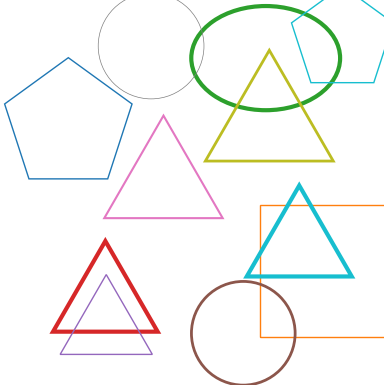[{"shape": "pentagon", "thickness": 1, "radius": 0.87, "center": [0.177, 0.676]}, {"shape": "square", "thickness": 1, "radius": 0.86, "center": [0.846, 0.297]}, {"shape": "oval", "thickness": 3, "radius": 0.97, "center": [0.69, 0.849]}, {"shape": "triangle", "thickness": 3, "radius": 0.78, "center": [0.274, 0.217]}, {"shape": "triangle", "thickness": 1, "radius": 0.69, "center": [0.276, 0.149]}, {"shape": "circle", "thickness": 2, "radius": 0.67, "center": [0.632, 0.134]}, {"shape": "triangle", "thickness": 1.5, "radius": 0.89, "center": [0.425, 0.522]}, {"shape": "circle", "thickness": 0.5, "radius": 0.69, "center": [0.392, 0.881]}, {"shape": "triangle", "thickness": 2, "radius": 0.96, "center": [0.7, 0.678]}, {"shape": "triangle", "thickness": 3, "radius": 0.79, "center": [0.777, 0.361]}, {"shape": "pentagon", "thickness": 1, "radius": 0.69, "center": [0.889, 0.898]}]